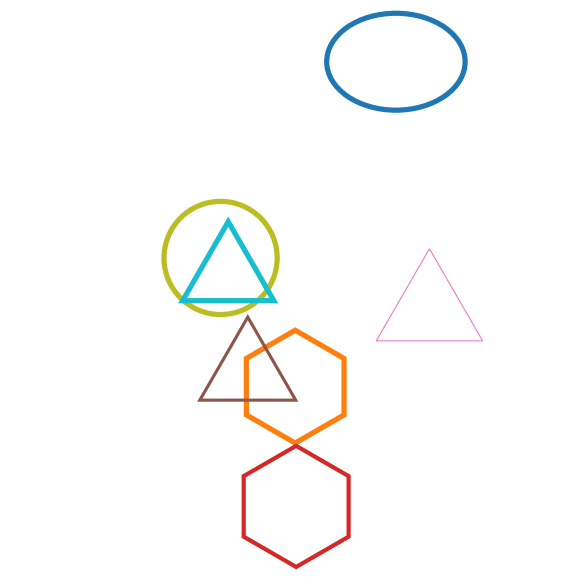[{"shape": "oval", "thickness": 2.5, "radius": 0.6, "center": [0.686, 0.892]}, {"shape": "hexagon", "thickness": 2.5, "radius": 0.49, "center": [0.511, 0.33]}, {"shape": "hexagon", "thickness": 2, "radius": 0.52, "center": [0.513, 0.122]}, {"shape": "triangle", "thickness": 1.5, "radius": 0.48, "center": [0.429, 0.354]}, {"shape": "triangle", "thickness": 0.5, "radius": 0.53, "center": [0.744, 0.462]}, {"shape": "circle", "thickness": 2.5, "radius": 0.49, "center": [0.382, 0.552]}, {"shape": "triangle", "thickness": 2.5, "radius": 0.46, "center": [0.395, 0.524]}]